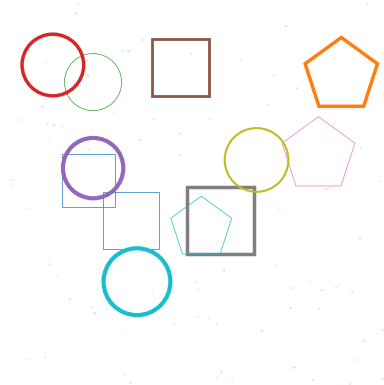[{"shape": "square", "thickness": 0.5, "radius": 0.37, "center": [0.341, 0.427]}, {"shape": "square", "thickness": 0.5, "radius": 0.35, "center": [0.229, 0.531]}, {"shape": "pentagon", "thickness": 2.5, "radius": 0.49, "center": [0.886, 0.804]}, {"shape": "circle", "thickness": 0.5, "radius": 0.37, "center": [0.242, 0.787]}, {"shape": "circle", "thickness": 2.5, "radius": 0.4, "center": [0.137, 0.831]}, {"shape": "circle", "thickness": 3, "radius": 0.39, "center": [0.242, 0.563]}, {"shape": "square", "thickness": 2, "radius": 0.37, "center": [0.469, 0.825]}, {"shape": "pentagon", "thickness": 0.5, "radius": 0.5, "center": [0.827, 0.597]}, {"shape": "square", "thickness": 2.5, "radius": 0.44, "center": [0.572, 0.428]}, {"shape": "circle", "thickness": 1.5, "radius": 0.41, "center": [0.666, 0.585]}, {"shape": "pentagon", "thickness": 0.5, "radius": 0.42, "center": [0.523, 0.407]}, {"shape": "circle", "thickness": 3, "radius": 0.43, "center": [0.356, 0.268]}]